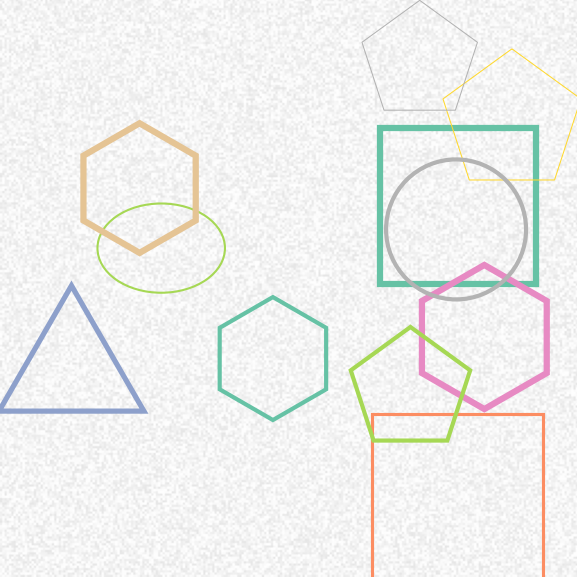[{"shape": "hexagon", "thickness": 2, "radius": 0.53, "center": [0.473, 0.378]}, {"shape": "square", "thickness": 3, "radius": 0.67, "center": [0.793, 0.643]}, {"shape": "square", "thickness": 1.5, "radius": 0.74, "center": [0.792, 0.135]}, {"shape": "triangle", "thickness": 2.5, "radius": 0.72, "center": [0.124, 0.36]}, {"shape": "hexagon", "thickness": 3, "radius": 0.62, "center": [0.839, 0.416]}, {"shape": "pentagon", "thickness": 2, "radius": 0.54, "center": [0.711, 0.324]}, {"shape": "oval", "thickness": 1, "radius": 0.55, "center": [0.279, 0.569]}, {"shape": "pentagon", "thickness": 0.5, "radius": 0.63, "center": [0.886, 0.789]}, {"shape": "hexagon", "thickness": 3, "radius": 0.56, "center": [0.242, 0.673]}, {"shape": "pentagon", "thickness": 0.5, "radius": 0.53, "center": [0.727, 0.893]}, {"shape": "circle", "thickness": 2, "radius": 0.61, "center": [0.79, 0.602]}]